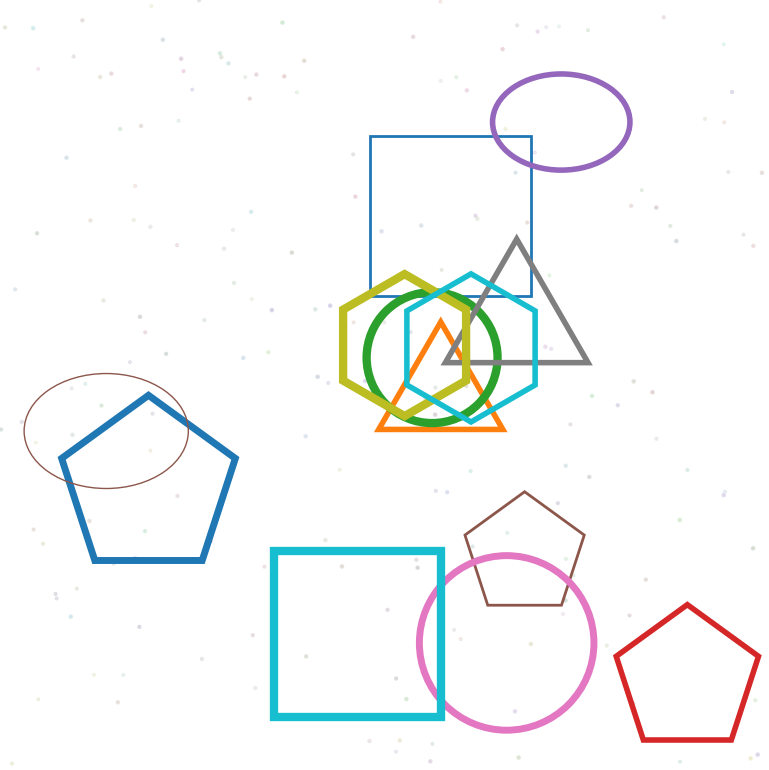[{"shape": "pentagon", "thickness": 2.5, "radius": 0.59, "center": [0.193, 0.368]}, {"shape": "square", "thickness": 1, "radius": 0.52, "center": [0.585, 0.719]}, {"shape": "triangle", "thickness": 2, "radius": 0.47, "center": [0.572, 0.489]}, {"shape": "circle", "thickness": 3, "radius": 0.43, "center": [0.561, 0.536]}, {"shape": "pentagon", "thickness": 2, "radius": 0.49, "center": [0.893, 0.118]}, {"shape": "oval", "thickness": 2, "radius": 0.45, "center": [0.729, 0.842]}, {"shape": "oval", "thickness": 0.5, "radius": 0.53, "center": [0.138, 0.44]}, {"shape": "pentagon", "thickness": 1, "radius": 0.41, "center": [0.681, 0.28]}, {"shape": "circle", "thickness": 2.5, "radius": 0.57, "center": [0.658, 0.165]}, {"shape": "triangle", "thickness": 2, "radius": 0.53, "center": [0.671, 0.583]}, {"shape": "hexagon", "thickness": 3, "radius": 0.46, "center": [0.525, 0.552]}, {"shape": "hexagon", "thickness": 2, "radius": 0.48, "center": [0.612, 0.548]}, {"shape": "square", "thickness": 3, "radius": 0.54, "center": [0.464, 0.177]}]